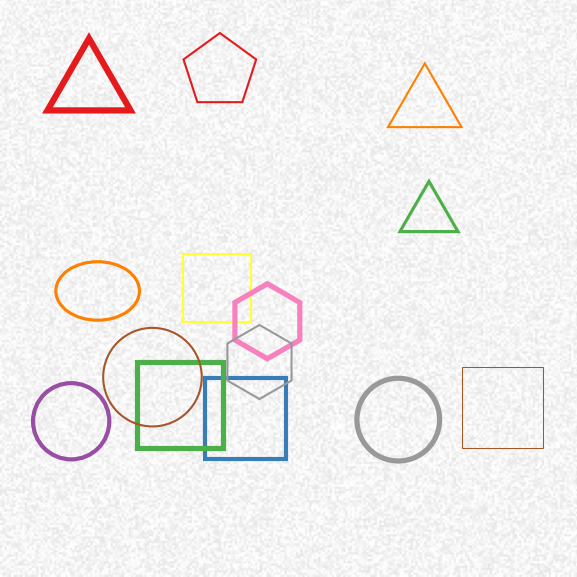[{"shape": "triangle", "thickness": 3, "radius": 0.42, "center": [0.154, 0.849]}, {"shape": "pentagon", "thickness": 1, "radius": 0.33, "center": [0.381, 0.876]}, {"shape": "square", "thickness": 2, "radius": 0.35, "center": [0.425, 0.274]}, {"shape": "square", "thickness": 2.5, "radius": 0.37, "center": [0.312, 0.297]}, {"shape": "triangle", "thickness": 1.5, "radius": 0.29, "center": [0.743, 0.627]}, {"shape": "circle", "thickness": 2, "radius": 0.33, "center": [0.123, 0.27]}, {"shape": "triangle", "thickness": 1, "radius": 0.37, "center": [0.736, 0.816]}, {"shape": "oval", "thickness": 1.5, "radius": 0.36, "center": [0.169, 0.495]}, {"shape": "square", "thickness": 1, "radius": 0.29, "center": [0.376, 0.501]}, {"shape": "square", "thickness": 0.5, "radius": 0.35, "center": [0.87, 0.293]}, {"shape": "circle", "thickness": 1, "radius": 0.43, "center": [0.264, 0.346]}, {"shape": "hexagon", "thickness": 2.5, "radius": 0.32, "center": [0.463, 0.443]}, {"shape": "hexagon", "thickness": 1, "radius": 0.32, "center": [0.449, 0.372]}, {"shape": "circle", "thickness": 2.5, "radius": 0.36, "center": [0.69, 0.273]}]